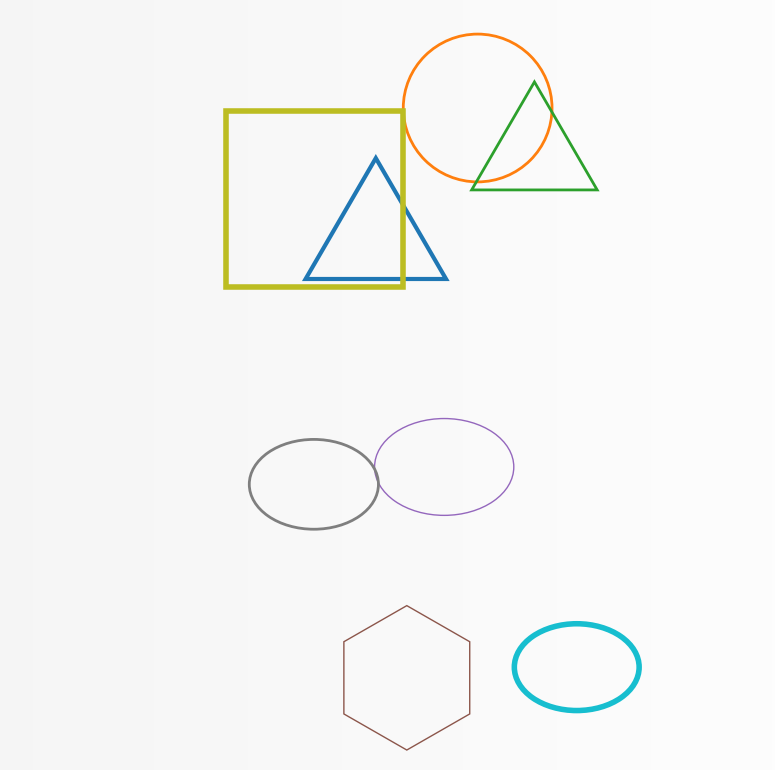[{"shape": "triangle", "thickness": 1.5, "radius": 0.52, "center": [0.485, 0.69]}, {"shape": "circle", "thickness": 1, "radius": 0.48, "center": [0.616, 0.86]}, {"shape": "triangle", "thickness": 1, "radius": 0.47, "center": [0.69, 0.8]}, {"shape": "oval", "thickness": 0.5, "radius": 0.45, "center": [0.573, 0.394]}, {"shape": "hexagon", "thickness": 0.5, "radius": 0.47, "center": [0.525, 0.12]}, {"shape": "oval", "thickness": 1, "radius": 0.42, "center": [0.405, 0.371]}, {"shape": "square", "thickness": 2, "radius": 0.57, "center": [0.406, 0.742]}, {"shape": "oval", "thickness": 2, "radius": 0.4, "center": [0.744, 0.134]}]